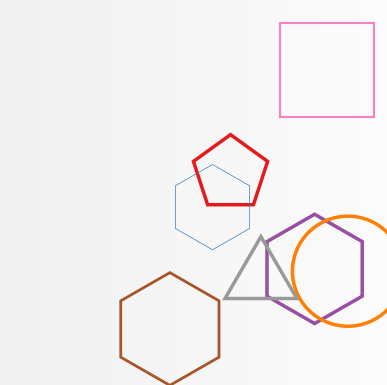[{"shape": "pentagon", "thickness": 2.5, "radius": 0.5, "center": [0.595, 0.55]}, {"shape": "hexagon", "thickness": 0.5, "radius": 0.55, "center": [0.548, 0.462]}, {"shape": "hexagon", "thickness": 2.5, "radius": 0.71, "center": [0.812, 0.302]}, {"shape": "circle", "thickness": 2.5, "radius": 0.71, "center": [0.898, 0.296]}, {"shape": "hexagon", "thickness": 2, "radius": 0.73, "center": [0.438, 0.145]}, {"shape": "square", "thickness": 1.5, "radius": 0.61, "center": [0.844, 0.819]}, {"shape": "triangle", "thickness": 2.5, "radius": 0.54, "center": [0.673, 0.278]}]